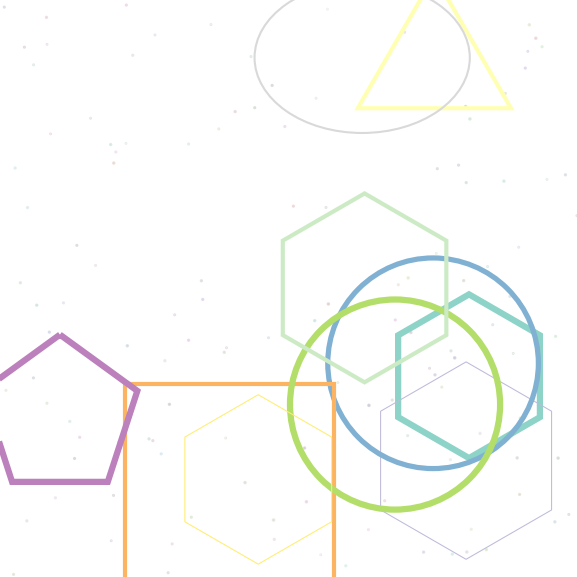[{"shape": "hexagon", "thickness": 3, "radius": 0.71, "center": [0.812, 0.348]}, {"shape": "triangle", "thickness": 2, "radius": 0.77, "center": [0.752, 0.888]}, {"shape": "hexagon", "thickness": 0.5, "radius": 0.85, "center": [0.807, 0.202]}, {"shape": "circle", "thickness": 2.5, "radius": 0.91, "center": [0.75, 0.37]}, {"shape": "square", "thickness": 2, "radius": 0.9, "center": [0.397, 0.153]}, {"shape": "circle", "thickness": 3, "radius": 0.91, "center": [0.684, 0.299]}, {"shape": "oval", "thickness": 1, "radius": 0.93, "center": [0.627, 0.899]}, {"shape": "pentagon", "thickness": 3, "radius": 0.7, "center": [0.104, 0.279]}, {"shape": "hexagon", "thickness": 2, "radius": 0.82, "center": [0.631, 0.501]}, {"shape": "hexagon", "thickness": 0.5, "radius": 0.73, "center": [0.447, 0.169]}]